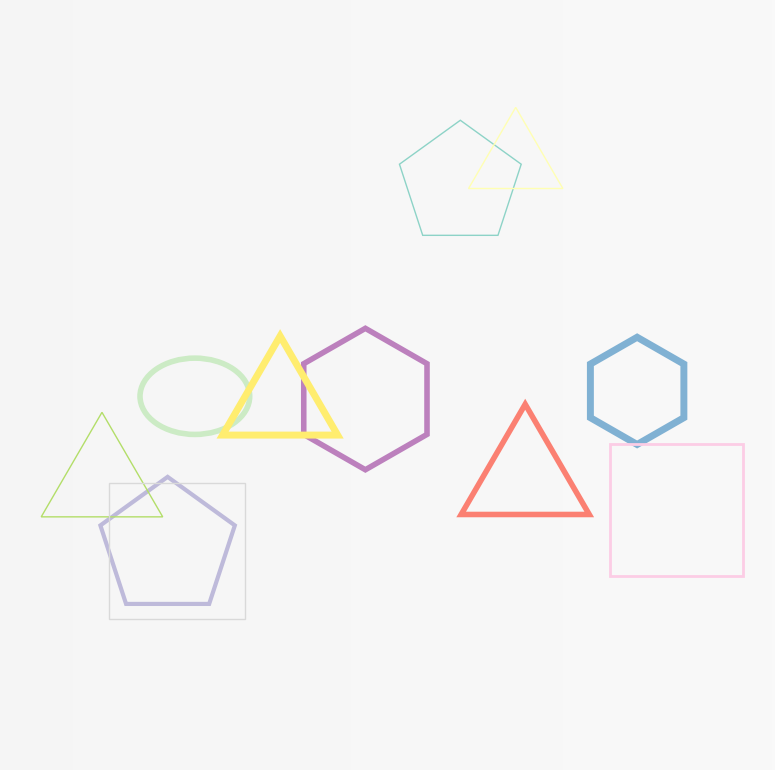[{"shape": "pentagon", "thickness": 0.5, "radius": 0.41, "center": [0.594, 0.761]}, {"shape": "triangle", "thickness": 0.5, "radius": 0.35, "center": [0.665, 0.79]}, {"shape": "pentagon", "thickness": 1.5, "radius": 0.46, "center": [0.216, 0.289]}, {"shape": "triangle", "thickness": 2, "radius": 0.48, "center": [0.678, 0.38]}, {"shape": "hexagon", "thickness": 2.5, "radius": 0.35, "center": [0.822, 0.492]}, {"shape": "triangle", "thickness": 0.5, "radius": 0.45, "center": [0.132, 0.374]}, {"shape": "square", "thickness": 1, "radius": 0.43, "center": [0.873, 0.337]}, {"shape": "square", "thickness": 0.5, "radius": 0.44, "center": [0.228, 0.285]}, {"shape": "hexagon", "thickness": 2, "radius": 0.46, "center": [0.471, 0.482]}, {"shape": "oval", "thickness": 2, "radius": 0.35, "center": [0.251, 0.485]}, {"shape": "triangle", "thickness": 2.5, "radius": 0.43, "center": [0.361, 0.478]}]